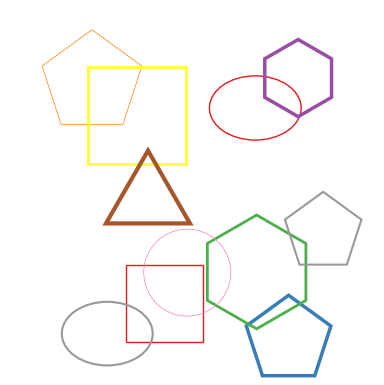[{"shape": "square", "thickness": 1, "radius": 0.5, "center": [0.426, 0.212]}, {"shape": "oval", "thickness": 1, "radius": 0.6, "center": [0.663, 0.72]}, {"shape": "pentagon", "thickness": 2.5, "radius": 0.58, "center": [0.75, 0.118]}, {"shape": "hexagon", "thickness": 2, "radius": 0.74, "center": [0.667, 0.294]}, {"shape": "hexagon", "thickness": 2.5, "radius": 0.5, "center": [0.774, 0.797]}, {"shape": "pentagon", "thickness": 0.5, "radius": 0.68, "center": [0.239, 0.786]}, {"shape": "square", "thickness": 2, "radius": 0.63, "center": [0.356, 0.7]}, {"shape": "triangle", "thickness": 3, "radius": 0.63, "center": [0.384, 0.483]}, {"shape": "circle", "thickness": 0.5, "radius": 0.56, "center": [0.486, 0.292]}, {"shape": "oval", "thickness": 1.5, "radius": 0.59, "center": [0.279, 0.133]}, {"shape": "pentagon", "thickness": 1.5, "radius": 0.52, "center": [0.839, 0.397]}]